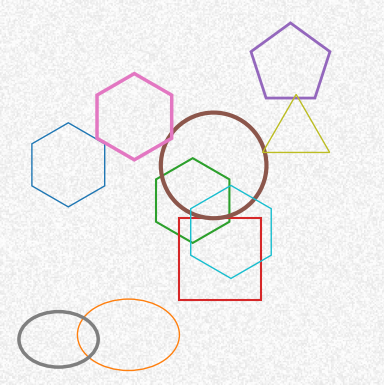[{"shape": "hexagon", "thickness": 1, "radius": 0.55, "center": [0.177, 0.572]}, {"shape": "oval", "thickness": 1, "radius": 0.66, "center": [0.334, 0.13]}, {"shape": "hexagon", "thickness": 1.5, "radius": 0.55, "center": [0.501, 0.479]}, {"shape": "square", "thickness": 1.5, "radius": 0.53, "center": [0.572, 0.327]}, {"shape": "pentagon", "thickness": 2, "radius": 0.54, "center": [0.754, 0.833]}, {"shape": "circle", "thickness": 3, "radius": 0.69, "center": [0.555, 0.57]}, {"shape": "hexagon", "thickness": 2.5, "radius": 0.56, "center": [0.349, 0.697]}, {"shape": "oval", "thickness": 2.5, "radius": 0.51, "center": [0.152, 0.119]}, {"shape": "triangle", "thickness": 1, "radius": 0.5, "center": [0.769, 0.654]}, {"shape": "hexagon", "thickness": 1, "radius": 0.6, "center": [0.6, 0.398]}]